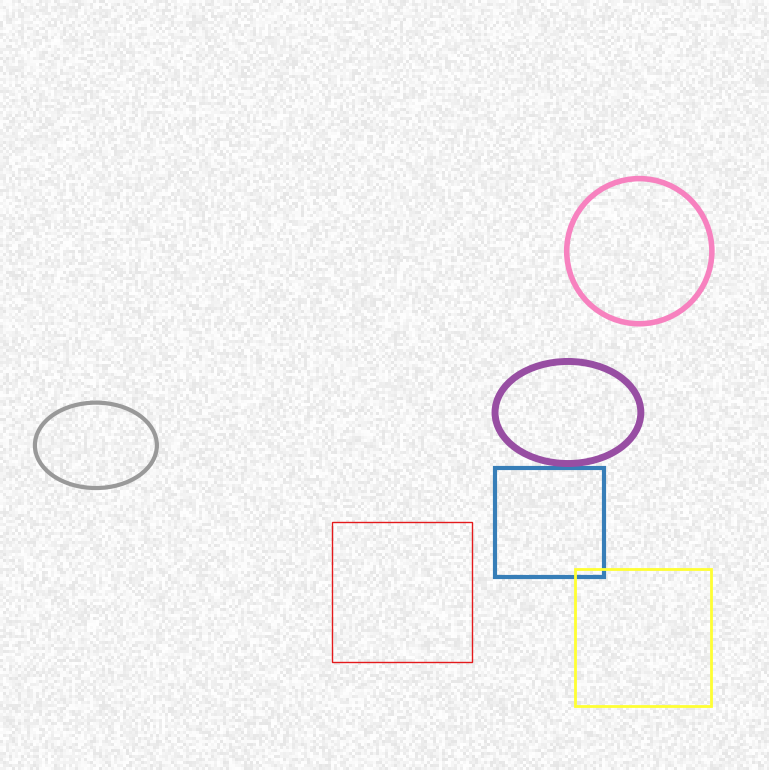[{"shape": "square", "thickness": 0.5, "radius": 0.45, "center": [0.522, 0.231]}, {"shape": "square", "thickness": 1.5, "radius": 0.35, "center": [0.714, 0.321]}, {"shape": "oval", "thickness": 2.5, "radius": 0.47, "center": [0.738, 0.464]}, {"shape": "square", "thickness": 1, "radius": 0.44, "center": [0.835, 0.172]}, {"shape": "circle", "thickness": 2, "radius": 0.47, "center": [0.83, 0.674]}, {"shape": "oval", "thickness": 1.5, "radius": 0.4, "center": [0.125, 0.422]}]